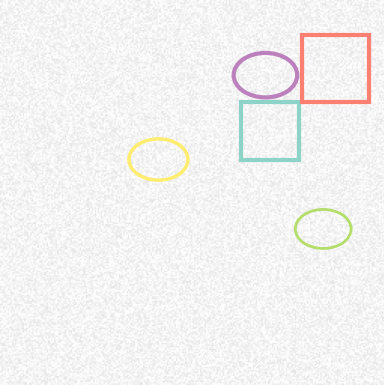[{"shape": "square", "thickness": 3, "radius": 0.38, "center": [0.701, 0.66]}, {"shape": "square", "thickness": 3, "radius": 0.43, "center": [0.871, 0.823]}, {"shape": "oval", "thickness": 2, "radius": 0.36, "center": [0.84, 0.405]}, {"shape": "oval", "thickness": 3, "radius": 0.41, "center": [0.689, 0.805]}, {"shape": "oval", "thickness": 2.5, "radius": 0.38, "center": [0.412, 0.586]}]